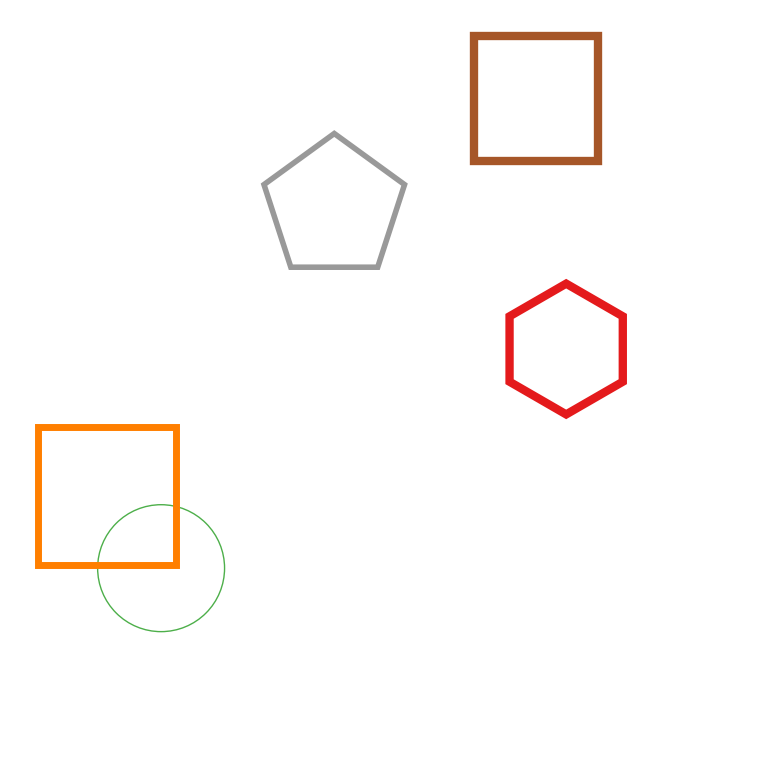[{"shape": "hexagon", "thickness": 3, "radius": 0.42, "center": [0.735, 0.547]}, {"shape": "circle", "thickness": 0.5, "radius": 0.41, "center": [0.209, 0.262]}, {"shape": "square", "thickness": 2.5, "radius": 0.45, "center": [0.139, 0.356]}, {"shape": "square", "thickness": 3, "radius": 0.4, "center": [0.696, 0.872]}, {"shape": "pentagon", "thickness": 2, "radius": 0.48, "center": [0.434, 0.731]}]